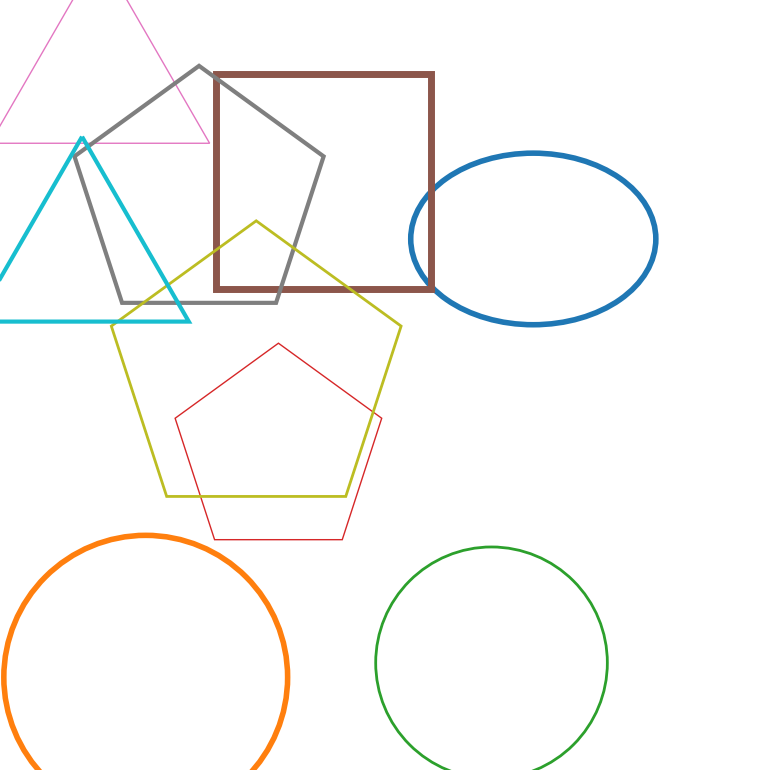[{"shape": "oval", "thickness": 2, "radius": 0.8, "center": [0.693, 0.69]}, {"shape": "circle", "thickness": 2, "radius": 0.92, "center": [0.189, 0.12]}, {"shape": "circle", "thickness": 1, "radius": 0.75, "center": [0.638, 0.139]}, {"shape": "pentagon", "thickness": 0.5, "radius": 0.71, "center": [0.362, 0.413]}, {"shape": "square", "thickness": 2.5, "radius": 0.7, "center": [0.42, 0.764]}, {"shape": "triangle", "thickness": 0.5, "radius": 0.82, "center": [0.13, 0.896]}, {"shape": "pentagon", "thickness": 1.5, "radius": 0.85, "center": [0.259, 0.744]}, {"shape": "pentagon", "thickness": 1, "radius": 0.99, "center": [0.333, 0.515]}, {"shape": "triangle", "thickness": 1.5, "radius": 0.8, "center": [0.107, 0.662]}]